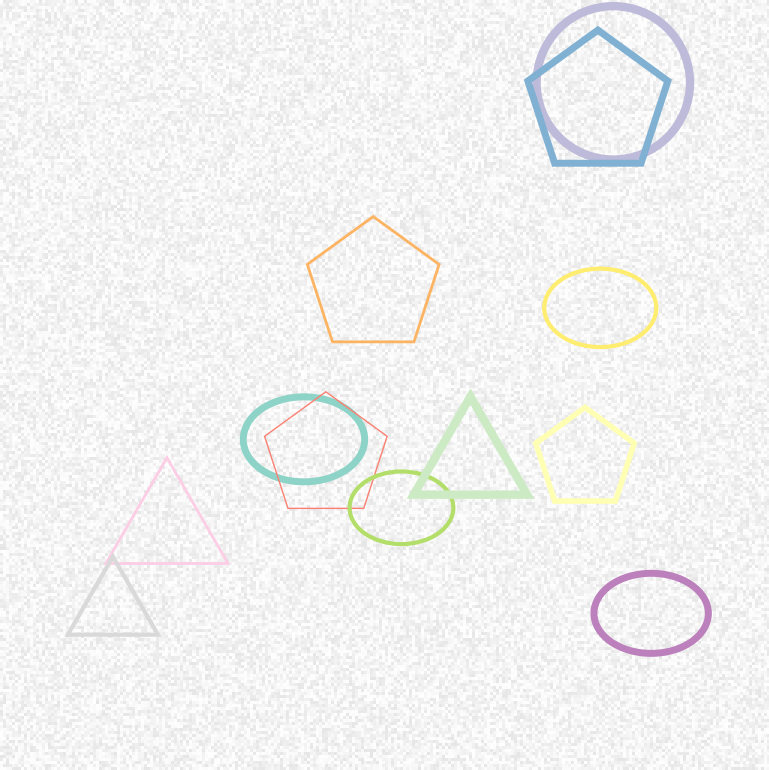[{"shape": "oval", "thickness": 2.5, "radius": 0.39, "center": [0.395, 0.429]}, {"shape": "pentagon", "thickness": 2, "radius": 0.34, "center": [0.76, 0.404]}, {"shape": "circle", "thickness": 3, "radius": 0.5, "center": [0.796, 0.892]}, {"shape": "pentagon", "thickness": 0.5, "radius": 0.42, "center": [0.423, 0.407]}, {"shape": "pentagon", "thickness": 2.5, "radius": 0.48, "center": [0.776, 0.865]}, {"shape": "pentagon", "thickness": 1, "radius": 0.45, "center": [0.485, 0.629]}, {"shape": "oval", "thickness": 1.5, "radius": 0.34, "center": [0.521, 0.341]}, {"shape": "triangle", "thickness": 1, "radius": 0.46, "center": [0.217, 0.314]}, {"shape": "triangle", "thickness": 1.5, "radius": 0.34, "center": [0.147, 0.21]}, {"shape": "oval", "thickness": 2.5, "radius": 0.37, "center": [0.846, 0.203]}, {"shape": "triangle", "thickness": 3, "radius": 0.42, "center": [0.611, 0.4]}, {"shape": "oval", "thickness": 1.5, "radius": 0.36, "center": [0.78, 0.6]}]